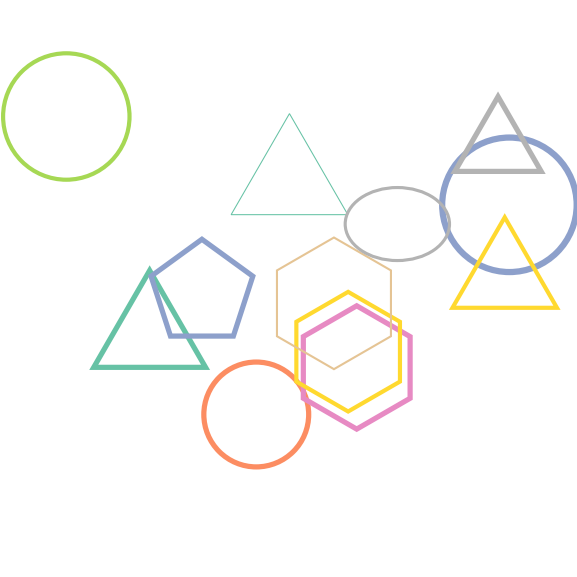[{"shape": "triangle", "thickness": 0.5, "radius": 0.58, "center": [0.501, 0.686]}, {"shape": "triangle", "thickness": 2.5, "radius": 0.56, "center": [0.259, 0.419]}, {"shape": "circle", "thickness": 2.5, "radius": 0.45, "center": [0.444, 0.281]}, {"shape": "pentagon", "thickness": 2.5, "radius": 0.46, "center": [0.35, 0.492]}, {"shape": "circle", "thickness": 3, "radius": 0.58, "center": [0.882, 0.644]}, {"shape": "hexagon", "thickness": 2.5, "radius": 0.53, "center": [0.618, 0.363]}, {"shape": "circle", "thickness": 2, "radius": 0.55, "center": [0.115, 0.797]}, {"shape": "hexagon", "thickness": 2, "radius": 0.52, "center": [0.603, 0.39]}, {"shape": "triangle", "thickness": 2, "radius": 0.52, "center": [0.874, 0.518]}, {"shape": "hexagon", "thickness": 1, "radius": 0.57, "center": [0.578, 0.474]}, {"shape": "oval", "thickness": 1.5, "radius": 0.45, "center": [0.688, 0.611]}, {"shape": "triangle", "thickness": 2.5, "radius": 0.43, "center": [0.862, 0.745]}]